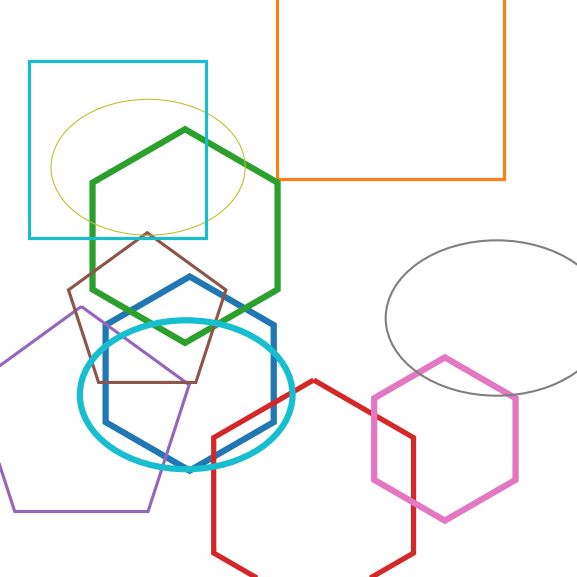[{"shape": "hexagon", "thickness": 3, "radius": 0.84, "center": [0.328, 0.352]}, {"shape": "square", "thickness": 1.5, "radius": 0.98, "center": [0.676, 0.886]}, {"shape": "hexagon", "thickness": 3, "radius": 0.92, "center": [0.32, 0.59]}, {"shape": "hexagon", "thickness": 2.5, "radius": 1.0, "center": [0.543, 0.141]}, {"shape": "pentagon", "thickness": 1.5, "radius": 0.98, "center": [0.141, 0.272]}, {"shape": "pentagon", "thickness": 1.5, "radius": 0.72, "center": [0.255, 0.453]}, {"shape": "hexagon", "thickness": 3, "radius": 0.71, "center": [0.77, 0.239]}, {"shape": "oval", "thickness": 1, "radius": 0.96, "center": [0.86, 0.448]}, {"shape": "oval", "thickness": 0.5, "radius": 0.84, "center": [0.256, 0.71]}, {"shape": "square", "thickness": 1.5, "radius": 0.77, "center": [0.203, 0.741]}, {"shape": "oval", "thickness": 3, "radius": 0.92, "center": [0.322, 0.316]}]